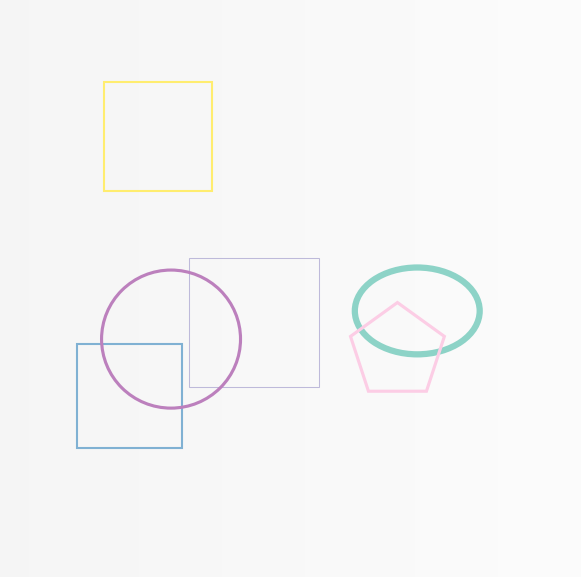[{"shape": "oval", "thickness": 3, "radius": 0.54, "center": [0.718, 0.461]}, {"shape": "square", "thickness": 0.5, "radius": 0.56, "center": [0.437, 0.441]}, {"shape": "square", "thickness": 1, "radius": 0.45, "center": [0.223, 0.314]}, {"shape": "pentagon", "thickness": 1.5, "radius": 0.42, "center": [0.684, 0.39]}, {"shape": "circle", "thickness": 1.5, "radius": 0.6, "center": [0.294, 0.412]}, {"shape": "square", "thickness": 1, "radius": 0.47, "center": [0.272, 0.763]}]